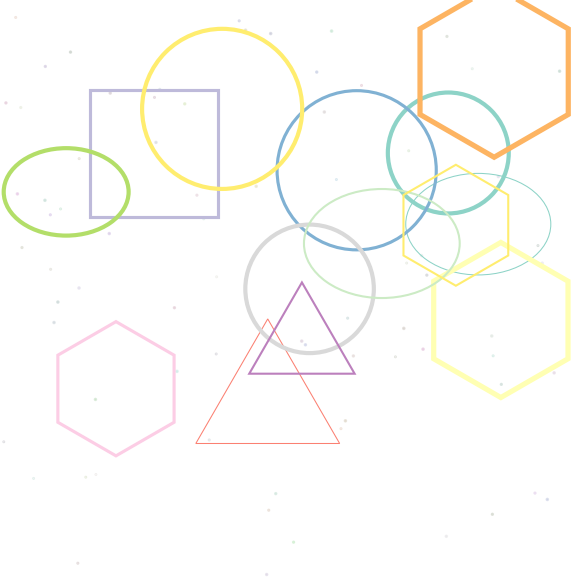[{"shape": "oval", "thickness": 0.5, "radius": 0.63, "center": [0.828, 0.611]}, {"shape": "circle", "thickness": 2, "radius": 0.52, "center": [0.776, 0.734]}, {"shape": "hexagon", "thickness": 2.5, "radius": 0.67, "center": [0.867, 0.445]}, {"shape": "square", "thickness": 1.5, "radius": 0.55, "center": [0.266, 0.734]}, {"shape": "triangle", "thickness": 0.5, "radius": 0.72, "center": [0.464, 0.303]}, {"shape": "circle", "thickness": 1.5, "radius": 0.69, "center": [0.618, 0.704]}, {"shape": "hexagon", "thickness": 2.5, "radius": 0.74, "center": [0.856, 0.875]}, {"shape": "oval", "thickness": 2, "radius": 0.54, "center": [0.115, 0.667]}, {"shape": "hexagon", "thickness": 1.5, "radius": 0.58, "center": [0.201, 0.326]}, {"shape": "circle", "thickness": 2, "radius": 0.56, "center": [0.536, 0.499]}, {"shape": "triangle", "thickness": 1, "radius": 0.53, "center": [0.523, 0.405]}, {"shape": "oval", "thickness": 1, "radius": 0.67, "center": [0.661, 0.577]}, {"shape": "circle", "thickness": 2, "radius": 0.69, "center": [0.385, 0.811]}, {"shape": "hexagon", "thickness": 1, "radius": 0.52, "center": [0.789, 0.609]}]